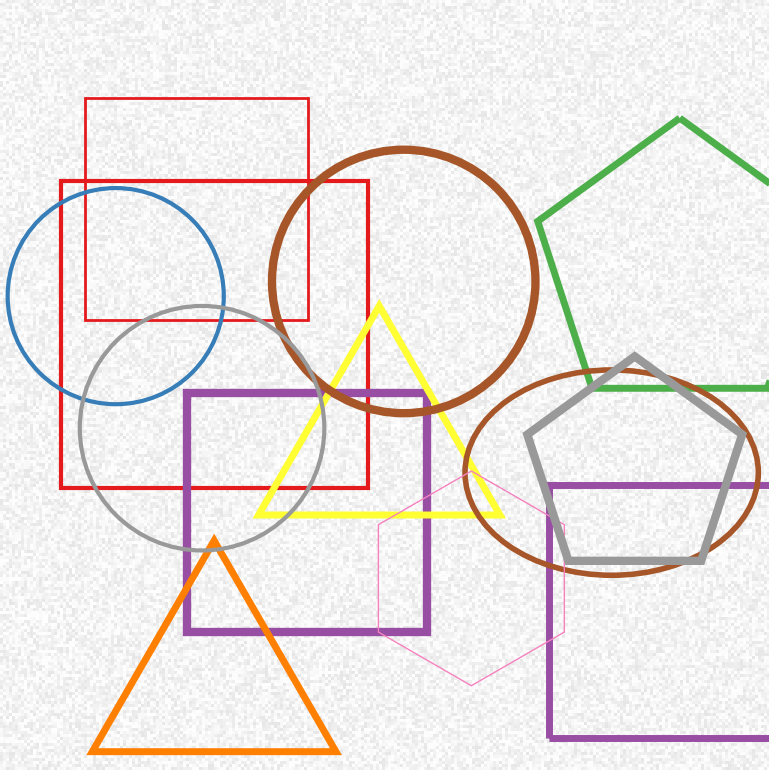[{"shape": "square", "thickness": 1, "radius": 0.72, "center": [0.255, 0.728]}, {"shape": "square", "thickness": 1.5, "radius": 1.0, "center": [0.278, 0.566]}, {"shape": "circle", "thickness": 1.5, "radius": 0.7, "center": [0.15, 0.615]}, {"shape": "pentagon", "thickness": 2.5, "radius": 0.97, "center": [0.883, 0.653]}, {"shape": "square", "thickness": 2.5, "radius": 0.82, "center": [0.877, 0.206]}, {"shape": "square", "thickness": 3, "radius": 0.78, "center": [0.399, 0.334]}, {"shape": "triangle", "thickness": 2.5, "radius": 0.91, "center": [0.278, 0.115]}, {"shape": "triangle", "thickness": 2.5, "radius": 0.91, "center": [0.493, 0.422]}, {"shape": "oval", "thickness": 2, "radius": 0.95, "center": [0.794, 0.386]}, {"shape": "circle", "thickness": 3, "radius": 0.86, "center": [0.524, 0.634]}, {"shape": "hexagon", "thickness": 0.5, "radius": 0.7, "center": [0.612, 0.249]}, {"shape": "circle", "thickness": 1.5, "radius": 0.79, "center": [0.262, 0.444]}, {"shape": "pentagon", "thickness": 3, "radius": 0.73, "center": [0.824, 0.39]}]